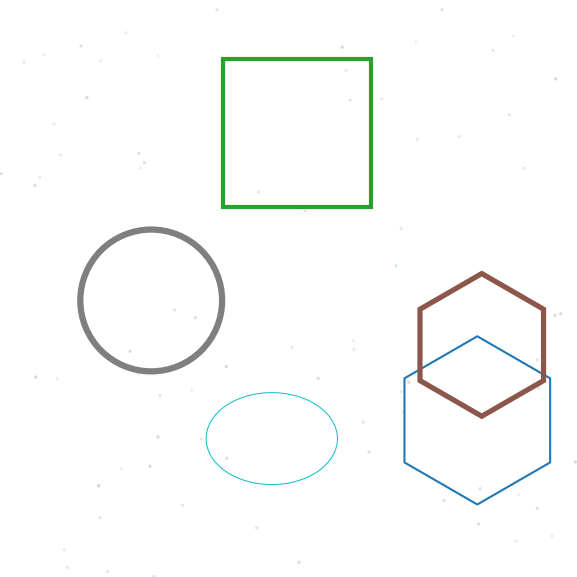[{"shape": "hexagon", "thickness": 1, "radius": 0.73, "center": [0.827, 0.271]}, {"shape": "square", "thickness": 2, "radius": 0.64, "center": [0.514, 0.77]}, {"shape": "hexagon", "thickness": 2.5, "radius": 0.62, "center": [0.834, 0.402]}, {"shape": "circle", "thickness": 3, "radius": 0.61, "center": [0.262, 0.479]}, {"shape": "oval", "thickness": 0.5, "radius": 0.57, "center": [0.471, 0.24]}]